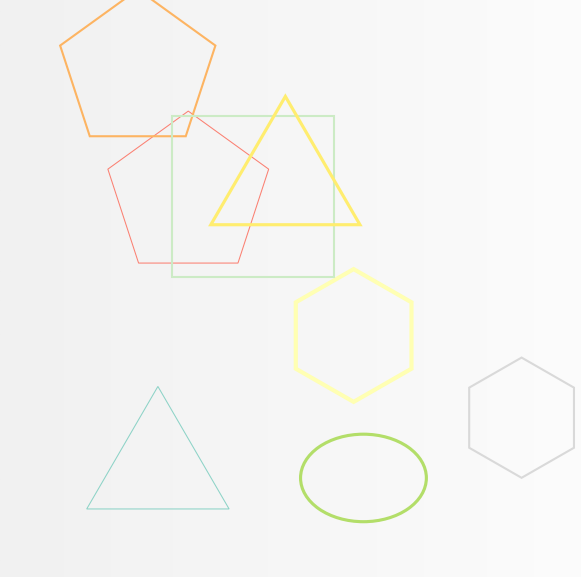[{"shape": "triangle", "thickness": 0.5, "radius": 0.71, "center": [0.272, 0.189]}, {"shape": "hexagon", "thickness": 2, "radius": 0.57, "center": [0.608, 0.418]}, {"shape": "pentagon", "thickness": 0.5, "radius": 0.73, "center": [0.324, 0.661]}, {"shape": "pentagon", "thickness": 1, "radius": 0.7, "center": [0.237, 0.877]}, {"shape": "oval", "thickness": 1.5, "radius": 0.54, "center": [0.625, 0.172]}, {"shape": "hexagon", "thickness": 1, "radius": 0.52, "center": [0.897, 0.276]}, {"shape": "square", "thickness": 1, "radius": 0.69, "center": [0.435, 0.659]}, {"shape": "triangle", "thickness": 1.5, "radius": 0.74, "center": [0.491, 0.684]}]